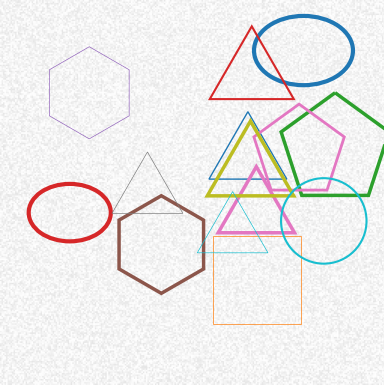[{"shape": "triangle", "thickness": 1, "radius": 0.58, "center": [0.644, 0.593]}, {"shape": "oval", "thickness": 3, "radius": 0.64, "center": [0.788, 0.869]}, {"shape": "square", "thickness": 0.5, "radius": 0.57, "center": [0.667, 0.273]}, {"shape": "pentagon", "thickness": 2.5, "radius": 0.74, "center": [0.87, 0.612]}, {"shape": "oval", "thickness": 3, "radius": 0.53, "center": [0.181, 0.448]}, {"shape": "triangle", "thickness": 1.5, "radius": 0.63, "center": [0.654, 0.806]}, {"shape": "hexagon", "thickness": 0.5, "radius": 0.6, "center": [0.232, 0.759]}, {"shape": "hexagon", "thickness": 2.5, "radius": 0.63, "center": [0.419, 0.365]}, {"shape": "pentagon", "thickness": 2, "radius": 0.62, "center": [0.777, 0.606]}, {"shape": "triangle", "thickness": 2.5, "radius": 0.57, "center": [0.666, 0.453]}, {"shape": "triangle", "thickness": 0.5, "radius": 0.53, "center": [0.383, 0.499]}, {"shape": "triangle", "thickness": 2.5, "radius": 0.65, "center": [0.651, 0.556]}, {"shape": "triangle", "thickness": 0.5, "radius": 0.53, "center": [0.604, 0.396]}, {"shape": "circle", "thickness": 1.5, "radius": 0.56, "center": [0.841, 0.426]}]